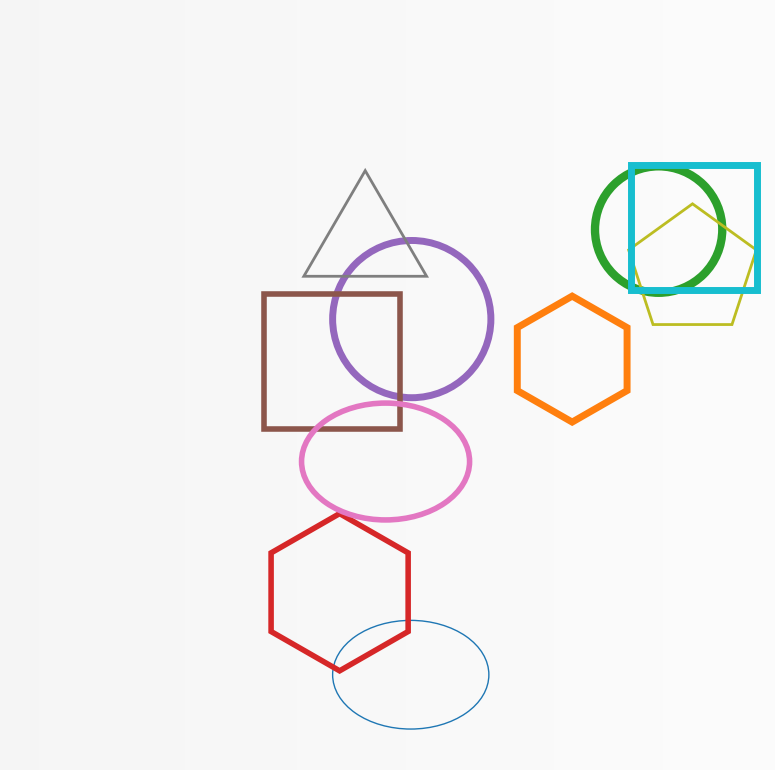[{"shape": "oval", "thickness": 0.5, "radius": 0.5, "center": [0.53, 0.124]}, {"shape": "hexagon", "thickness": 2.5, "radius": 0.41, "center": [0.738, 0.534]}, {"shape": "circle", "thickness": 3, "radius": 0.41, "center": [0.85, 0.702]}, {"shape": "hexagon", "thickness": 2, "radius": 0.51, "center": [0.438, 0.231]}, {"shape": "circle", "thickness": 2.5, "radius": 0.51, "center": [0.531, 0.586]}, {"shape": "square", "thickness": 2, "radius": 0.44, "center": [0.428, 0.531]}, {"shape": "oval", "thickness": 2, "radius": 0.54, "center": [0.498, 0.401]}, {"shape": "triangle", "thickness": 1, "radius": 0.46, "center": [0.471, 0.687]}, {"shape": "pentagon", "thickness": 1, "radius": 0.43, "center": [0.894, 0.649]}, {"shape": "square", "thickness": 2.5, "radius": 0.41, "center": [0.895, 0.705]}]